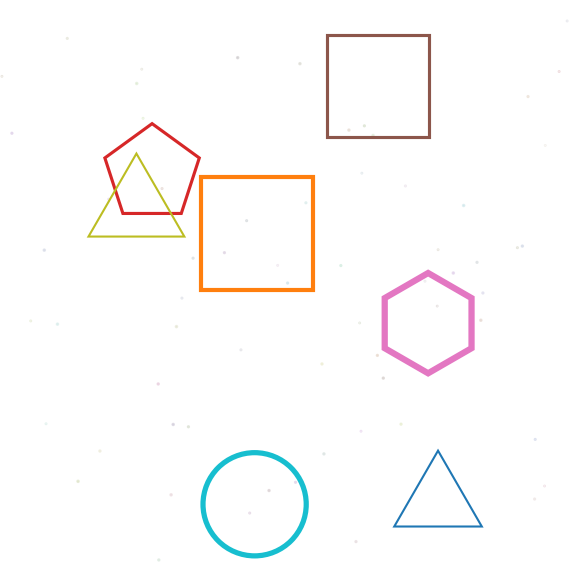[{"shape": "triangle", "thickness": 1, "radius": 0.44, "center": [0.758, 0.131]}, {"shape": "square", "thickness": 2, "radius": 0.49, "center": [0.445, 0.595]}, {"shape": "pentagon", "thickness": 1.5, "radius": 0.43, "center": [0.263, 0.699]}, {"shape": "square", "thickness": 1.5, "radius": 0.44, "center": [0.654, 0.851]}, {"shape": "hexagon", "thickness": 3, "radius": 0.43, "center": [0.741, 0.44]}, {"shape": "triangle", "thickness": 1, "radius": 0.48, "center": [0.236, 0.637]}, {"shape": "circle", "thickness": 2.5, "radius": 0.45, "center": [0.441, 0.126]}]